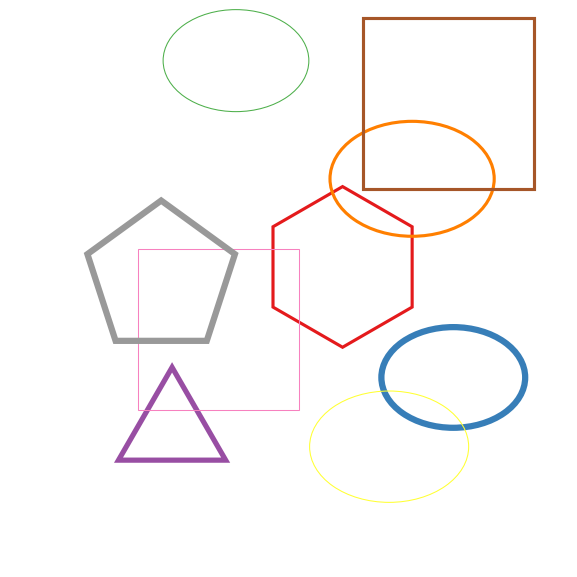[{"shape": "hexagon", "thickness": 1.5, "radius": 0.7, "center": [0.593, 0.537]}, {"shape": "oval", "thickness": 3, "radius": 0.62, "center": [0.785, 0.346]}, {"shape": "oval", "thickness": 0.5, "radius": 0.63, "center": [0.409, 0.894]}, {"shape": "triangle", "thickness": 2.5, "radius": 0.54, "center": [0.298, 0.256]}, {"shape": "oval", "thickness": 1.5, "radius": 0.71, "center": [0.714, 0.69]}, {"shape": "oval", "thickness": 0.5, "radius": 0.69, "center": [0.674, 0.226]}, {"shape": "square", "thickness": 1.5, "radius": 0.74, "center": [0.776, 0.821]}, {"shape": "square", "thickness": 0.5, "radius": 0.7, "center": [0.378, 0.428]}, {"shape": "pentagon", "thickness": 3, "radius": 0.67, "center": [0.279, 0.518]}]